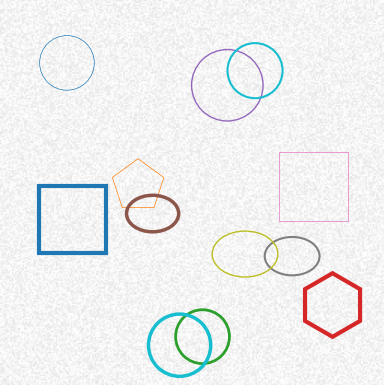[{"shape": "square", "thickness": 3, "radius": 0.44, "center": [0.188, 0.431]}, {"shape": "circle", "thickness": 0.5, "radius": 0.35, "center": [0.174, 0.837]}, {"shape": "pentagon", "thickness": 0.5, "radius": 0.35, "center": [0.359, 0.517]}, {"shape": "circle", "thickness": 2, "radius": 0.35, "center": [0.526, 0.126]}, {"shape": "hexagon", "thickness": 3, "radius": 0.41, "center": [0.864, 0.208]}, {"shape": "circle", "thickness": 1, "radius": 0.46, "center": [0.59, 0.779]}, {"shape": "oval", "thickness": 2.5, "radius": 0.34, "center": [0.396, 0.445]}, {"shape": "square", "thickness": 0.5, "radius": 0.45, "center": [0.814, 0.515]}, {"shape": "oval", "thickness": 1.5, "radius": 0.36, "center": [0.759, 0.335]}, {"shape": "oval", "thickness": 1, "radius": 0.43, "center": [0.636, 0.34]}, {"shape": "circle", "thickness": 1.5, "radius": 0.36, "center": [0.662, 0.816]}, {"shape": "circle", "thickness": 2.5, "radius": 0.4, "center": [0.467, 0.103]}]